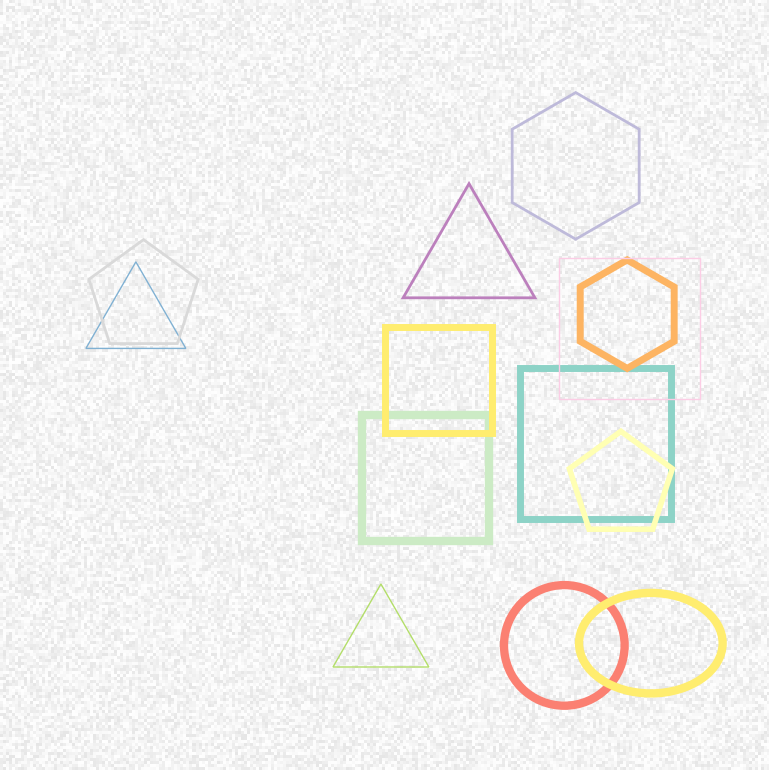[{"shape": "square", "thickness": 2.5, "radius": 0.49, "center": [0.773, 0.424]}, {"shape": "pentagon", "thickness": 2, "radius": 0.35, "center": [0.806, 0.37]}, {"shape": "hexagon", "thickness": 1, "radius": 0.48, "center": [0.748, 0.785]}, {"shape": "circle", "thickness": 3, "radius": 0.39, "center": [0.733, 0.162]}, {"shape": "triangle", "thickness": 0.5, "radius": 0.37, "center": [0.176, 0.585]}, {"shape": "hexagon", "thickness": 2.5, "radius": 0.35, "center": [0.815, 0.592]}, {"shape": "triangle", "thickness": 0.5, "radius": 0.36, "center": [0.495, 0.17]}, {"shape": "square", "thickness": 0.5, "radius": 0.46, "center": [0.817, 0.573]}, {"shape": "pentagon", "thickness": 1, "radius": 0.37, "center": [0.186, 0.614]}, {"shape": "triangle", "thickness": 1, "radius": 0.49, "center": [0.609, 0.663]}, {"shape": "square", "thickness": 3, "radius": 0.41, "center": [0.553, 0.379]}, {"shape": "oval", "thickness": 3, "radius": 0.47, "center": [0.845, 0.165]}, {"shape": "square", "thickness": 2.5, "radius": 0.35, "center": [0.57, 0.507]}]